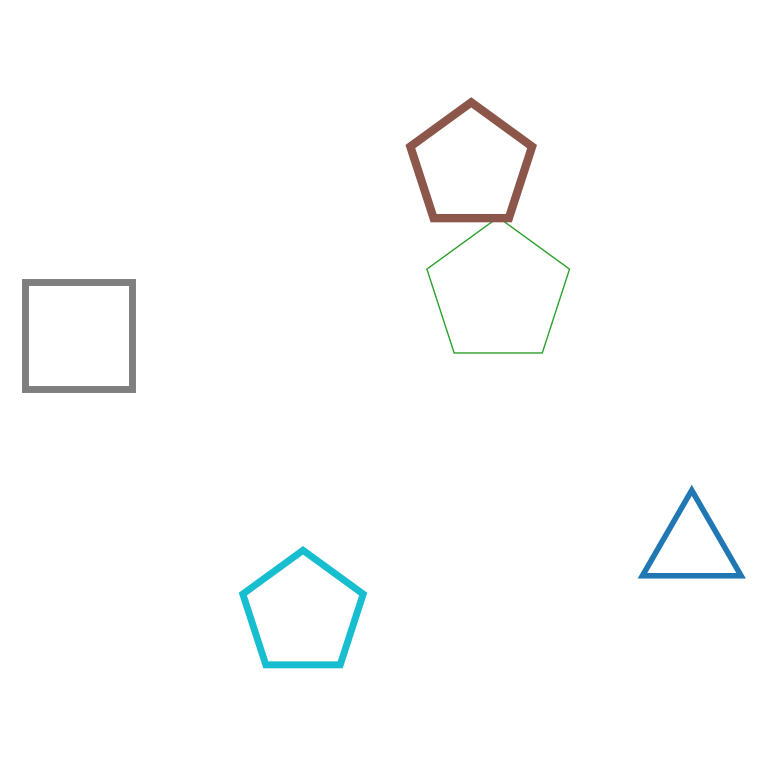[{"shape": "triangle", "thickness": 2, "radius": 0.37, "center": [0.898, 0.289]}, {"shape": "pentagon", "thickness": 0.5, "radius": 0.49, "center": [0.647, 0.62]}, {"shape": "pentagon", "thickness": 3, "radius": 0.42, "center": [0.612, 0.784]}, {"shape": "square", "thickness": 2.5, "radius": 0.35, "center": [0.102, 0.564]}, {"shape": "pentagon", "thickness": 2.5, "radius": 0.41, "center": [0.394, 0.203]}]